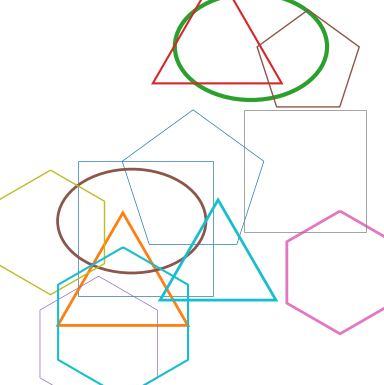[{"shape": "square", "thickness": 0.5, "radius": 0.87, "center": [0.378, 0.407]}, {"shape": "pentagon", "thickness": 0.5, "radius": 0.97, "center": [0.501, 0.521]}, {"shape": "triangle", "thickness": 2, "radius": 0.98, "center": [0.319, 0.252]}, {"shape": "oval", "thickness": 3, "radius": 0.99, "center": [0.652, 0.879]}, {"shape": "triangle", "thickness": 1.5, "radius": 0.97, "center": [0.564, 0.88]}, {"shape": "hexagon", "thickness": 0.5, "radius": 0.88, "center": [0.256, 0.107]}, {"shape": "pentagon", "thickness": 1, "radius": 0.7, "center": [0.8, 0.835]}, {"shape": "oval", "thickness": 2, "radius": 0.96, "center": [0.342, 0.426]}, {"shape": "hexagon", "thickness": 2, "radius": 0.8, "center": [0.883, 0.292]}, {"shape": "square", "thickness": 0.5, "radius": 0.79, "center": [0.792, 0.556]}, {"shape": "hexagon", "thickness": 1, "radius": 0.81, "center": [0.131, 0.396]}, {"shape": "triangle", "thickness": 2, "radius": 0.87, "center": [0.566, 0.307]}, {"shape": "hexagon", "thickness": 1.5, "radius": 0.97, "center": [0.32, 0.163]}]